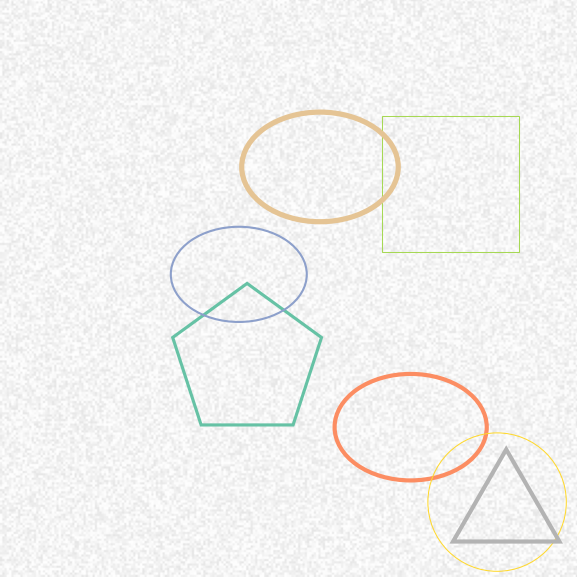[{"shape": "pentagon", "thickness": 1.5, "radius": 0.68, "center": [0.428, 0.373]}, {"shape": "oval", "thickness": 2, "radius": 0.66, "center": [0.711, 0.259]}, {"shape": "oval", "thickness": 1, "radius": 0.59, "center": [0.413, 0.524]}, {"shape": "square", "thickness": 0.5, "radius": 0.59, "center": [0.78, 0.68]}, {"shape": "circle", "thickness": 0.5, "radius": 0.6, "center": [0.861, 0.13]}, {"shape": "oval", "thickness": 2.5, "radius": 0.68, "center": [0.554, 0.71]}, {"shape": "triangle", "thickness": 2, "radius": 0.53, "center": [0.877, 0.115]}]